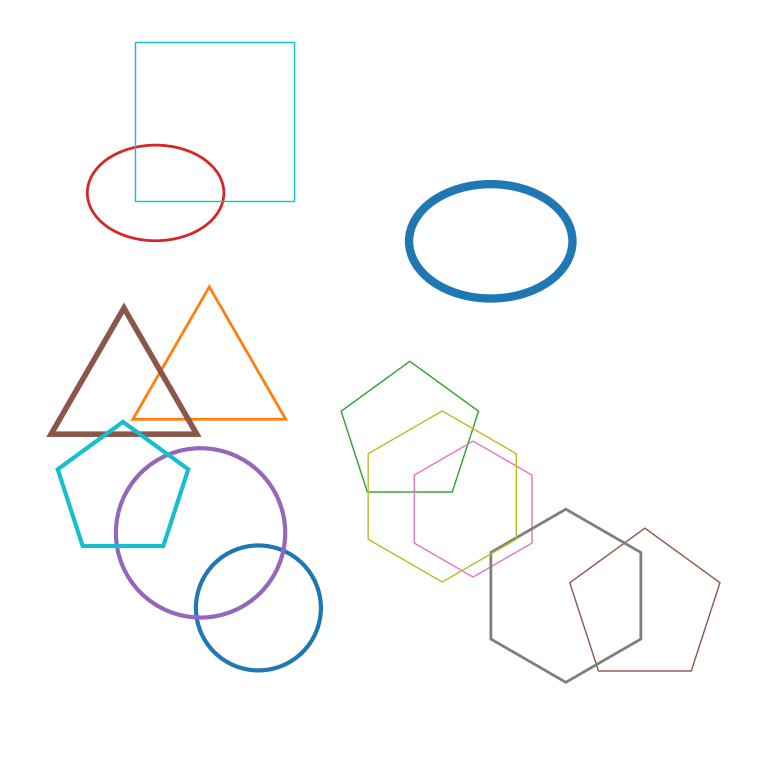[{"shape": "circle", "thickness": 1.5, "radius": 0.41, "center": [0.336, 0.21]}, {"shape": "oval", "thickness": 3, "radius": 0.53, "center": [0.637, 0.687]}, {"shape": "triangle", "thickness": 1, "radius": 0.57, "center": [0.272, 0.513]}, {"shape": "pentagon", "thickness": 0.5, "radius": 0.47, "center": [0.532, 0.437]}, {"shape": "oval", "thickness": 1, "radius": 0.44, "center": [0.202, 0.749]}, {"shape": "circle", "thickness": 1.5, "radius": 0.55, "center": [0.26, 0.308]}, {"shape": "triangle", "thickness": 2, "radius": 0.55, "center": [0.161, 0.491]}, {"shape": "pentagon", "thickness": 0.5, "radius": 0.51, "center": [0.837, 0.212]}, {"shape": "hexagon", "thickness": 0.5, "radius": 0.44, "center": [0.614, 0.339]}, {"shape": "hexagon", "thickness": 1, "radius": 0.56, "center": [0.735, 0.226]}, {"shape": "hexagon", "thickness": 0.5, "radius": 0.56, "center": [0.574, 0.355]}, {"shape": "square", "thickness": 0.5, "radius": 0.52, "center": [0.278, 0.842]}, {"shape": "pentagon", "thickness": 1.5, "radius": 0.45, "center": [0.16, 0.363]}]